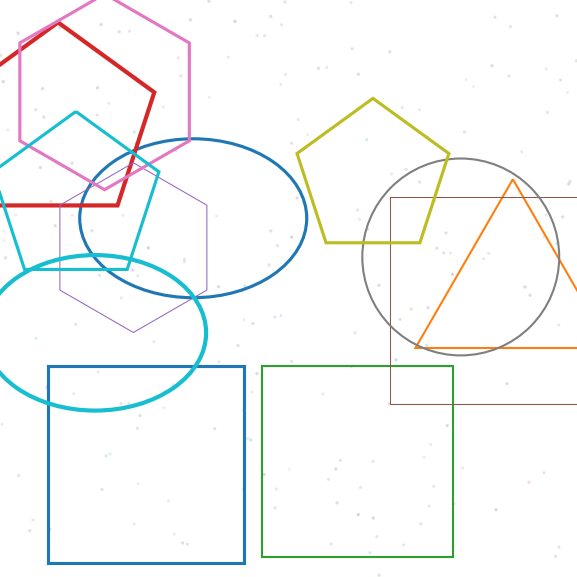[{"shape": "square", "thickness": 1.5, "radius": 0.85, "center": [0.253, 0.195]}, {"shape": "oval", "thickness": 1.5, "radius": 0.98, "center": [0.335, 0.621]}, {"shape": "triangle", "thickness": 1, "radius": 0.97, "center": [0.888, 0.494]}, {"shape": "square", "thickness": 1, "radius": 0.83, "center": [0.619, 0.2]}, {"shape": "pentagon", "thickness": 2, "radius": 0.88, "center": [0.101, 0.785]}, {"shape": "hexagon", "thickness": 0.5, "radius": 0.73, "center": [0.231, 0.57]}, {"shape": "square", "thickness": 0.5, "radius": 0.9, "center": [0.855, 0.479]}, {"shape": "hexagon", "thickness": 1.5, "radius": 0.85, "center": [0.181, 0.84]}, {"shape": "circle", "thickness": 1, "radius": 0.85, "center": [0.798, 0.554]}, {"shape": "pentagon", "thickness": 1.5, "radius": 0.69, "center": [0.646, 0.691]}, {"shape": "oval", "thickness": 2, "radius": 0.96, "center": [0.165, 0.423]}, {"shape": "pentagon", "thickness": 1.5, "radius": 0.76, "center": [0.131, 0.655]}]